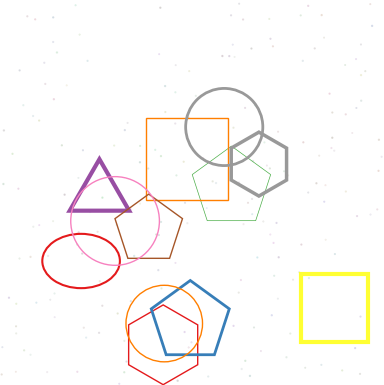[{"shape": "oval", "thickness": 1.5, "radius": 0.5, "center": [0.211, 0.322]}, {"shape": "hexagon", "thickness": 1, "radius": 0.52, "center": [0.424, 0.104]}, {"shape": "pentagon", "thickness": 2, "radius": 0.53, "center": [0.494, 0.165]}, {"shape": "pentagon", "thickness": 0.5, "radius": 0.54, "center": [0.601, 0.513]}, {"shape": "triangle", "thickness": 3, "radius": 0.45, "center": [0.258, 0.497]}, {"shape": "square", "thickness": 1, "radius": 0.53, "center": [0.486, 0.587]}, {"shape": "circle", "thickness": 1, "radius": 0.5, "center": [0.427, 0.16]}, {"shape": "square", "thickness": 3, "radius": 0.44, "center": [0.869, 0.201]}, {"shape": "pentagon", "thickness": 1, "radius": 0.46, "center": [0.386, 0.404]}, {"shape": "circle", "thickness": 1, "radius": 0.58, "center": [0.299, 0.426]}, {"shape": "circle", "thickness": 2, "radius": 0.5, "center": [0.582, 0.67]}, {"shape": "hexagon", "thickness": 2.5, "radius": 0.41, "center": [0.672, 0.574]}]